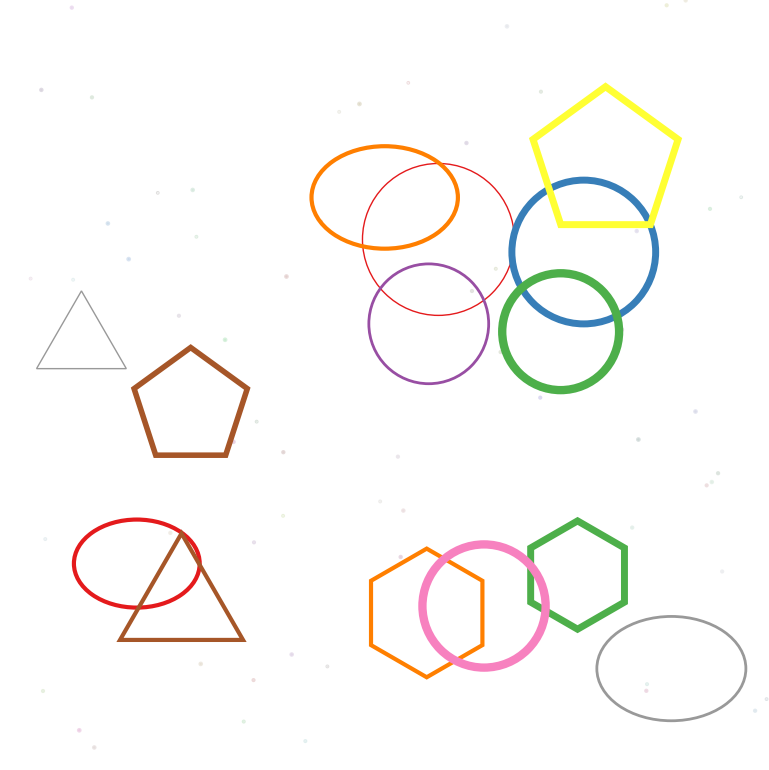[{"shape": "oval", "thickness": 1.5, "radius": 0.41, "center": [0.178, 0.268]}, {"shape": "circle", "thickness": 0.5, "radius": 0.49, "center": [0.569, 0.689]}, {"shape": "circle", "thickness": 2.5, "radius": 0.47, "center": [0.758, 0.673]}, {"shape": "hexagon", "thickness": 2.5, "radius": 0.35, "center": [0.75, 0.253]}, {"shape": "circle", "thickness": 3, "radius": 0.38, "center": [0.728, 0.569]}, {"shape": "circle", "thickness": 1, "radius": 0.39, "center": [0.557, 0.579]}, {"shape": "oval", "thickness": 1.5, "radius": 0.48, "center": [0.5, 0.744]}, {"shape": "hexagon", "thickness": 1.5, "radius": 0.42, "center": [0.554, 0.204]}, {"shape": "pentagon", "thickness": 2.5, "radius": 0.5, "center": [0.786, 0.788]}, {"shape": "pentagon", "thickness": 2, "radius": 0.39, "center": [0.248, 0.471]}, {"shape": "triangle", "thickness": 1.5, "radius": 0.46, "center": [0.236, 0.215]}, {"shape": "circle", "thickness": 3, "radius": 0.4, "center": [0.629, 0.213]}, {"shape": "oval", "thickness": 1, "radius": 0.48, "center": [0.872, 0.132]}, {"shape": "triangle", "thickness": 0.5, "radius": 0.34, "center": [0.106, 0.555]}]